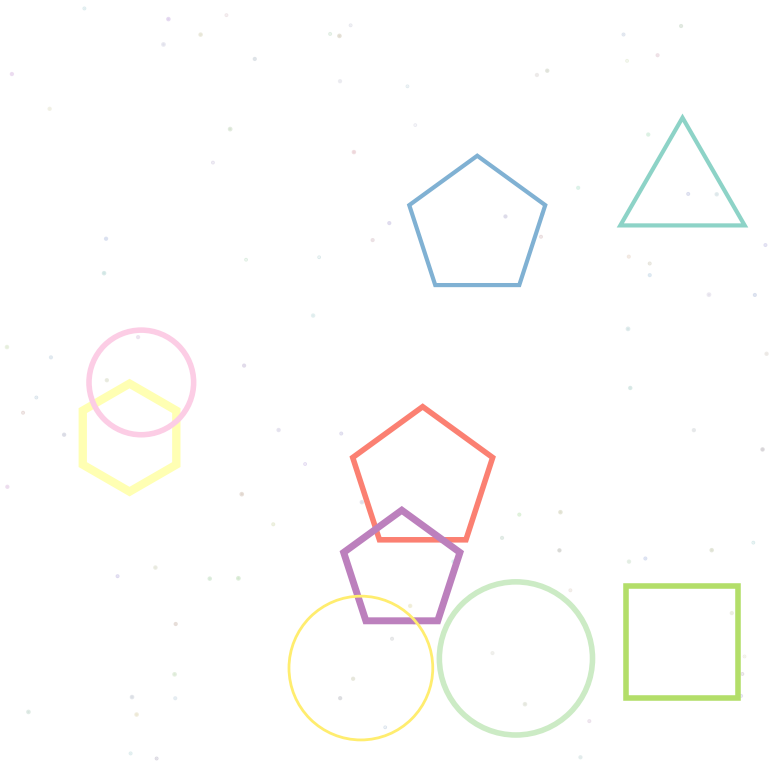[{"shape": "triangle", "thickness": 1.5, "radius": 0.47, "center": [0.886, 0.754]}, {"shape": "hexagon", "thickness": 3, "radius": 0.35, "center": [0.168, 0.432]}, {"shape": "pentagon", "thickness": 2, "radius": 0.48, "center": [0.549, 0.376]}, {"shape": "pentagon", "thickness": 1.5, "radius": 0.46, "center": [0.62, 0.705]}, {"shape": "square", "thickness": 2, "radius": 0.37, "center": [0.886, 0.167]}, {"shape": "circle", "thickness": 2, "radius": 0.34, "center": [0.184, 0.503]}, {"shape": "pentagon", "thickness": 2.5, "radius": 0.4, "center": [0.522, 0.258]}, {"shape": "circle", "thickness": 2, "radius": 0.5, "center": [0.67, 0.145]}, {"shape": "circle", "thickness": 1, "radius": 0.47, "center": [0.469, 0.132]}]